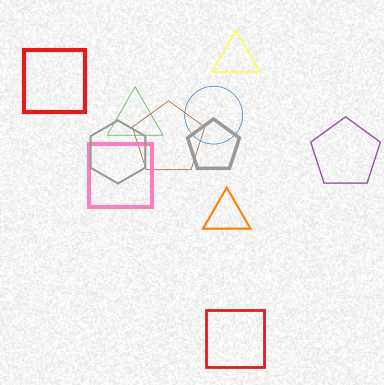[{"shape": "square", "thickness": 2, "radius": 0.37, "center": [0.611, 0.121]}, {"shape": "square", "thickness": 3, "radius": 0.4, "center": [0.141, 0.79]}, {"shape": "circle", "thickness": 0.5, "radius": 0.38, "center": [0.555, 0.701]}, {"shape": "triangle", "thickness": 0.5, "radius": 0.42, "center": [0.351, 0.691]}, {"shape": "pentagon", "thickness": 1, "radius": 0.48, "center": [0.898, 0.601]}, {"shape": "triangle", "thickness": 1.5, "radius": 0.36, "center": [0.589, 0.442]}, {"shape": "triangle", "thickness": 1, "radius": 0.36, "center": [0.612, 0.849]}, {"shape": "pentagon", "thickness": 0.5, "radius": 0.49, "center": [0.438, 0.639]}, {"shape": "square", "thickness": 3, "radius": 0.41, "center": [0.313, 0.544]}, {"shape": "pentagon", "thickness": 2.5, "radius": 0.35, "center": [0.555, 0.62]}, {"shape": "hexagon", "thickness": 1.5, "radius": 0.41, "center": [0.306, 0.605]}]